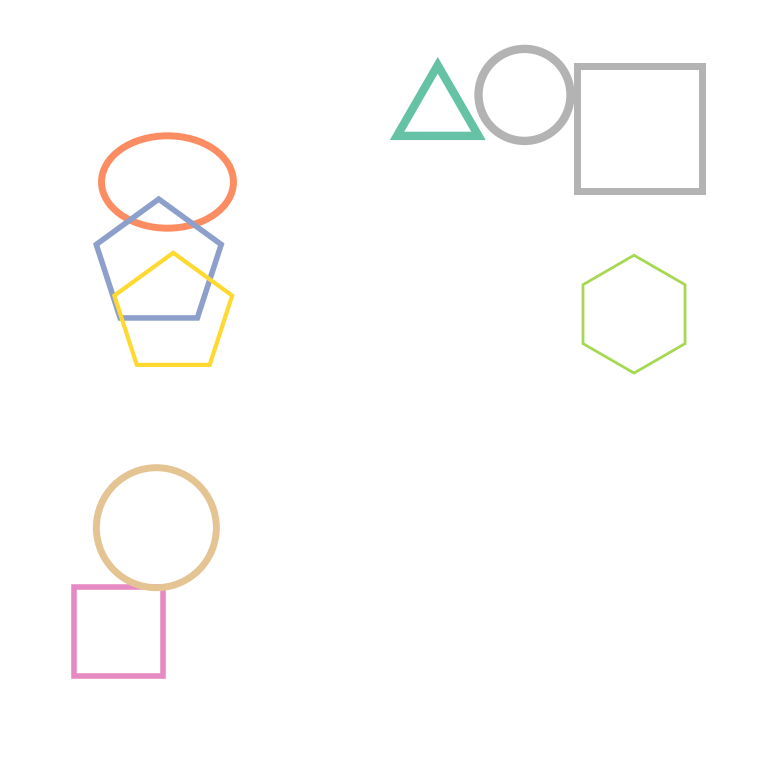[{"shape": "triangle", "thickness": 3, "radius": 0.31, "center": [0.569, 0.854]}, {"shape": "oval", "thickness": 2.5, "radius": 0.43, "center": [0.217, 0.764]}, {"shape": "pentagon", "thickness": 2, "radius": 0.43, "center": [0.206, 0.656]}, {"shape": "square", "thickness": 2, "radius": 0.29, "center": [0.154, 0.18]}, {"shape": "hexagon", "thickness": 1, "radius": 0.38, "center": [0.823, 0.592]}, {"shape": "pentagon", "thickness": 1.5, "radius": 0.4, "center": [0.225, 0.591]}, {"shape": "circle", "thickness": 2.5, "radius": 0.39, "center": [0.203, 0.315]}, {"shape": "square", "thickness": 2.5, "radius": 0.41, "center": [0.831, 0.833]}, {"shape": "circle", "thickness": 3, "radius": 0.3, "center": [0.681, 0.877]}]